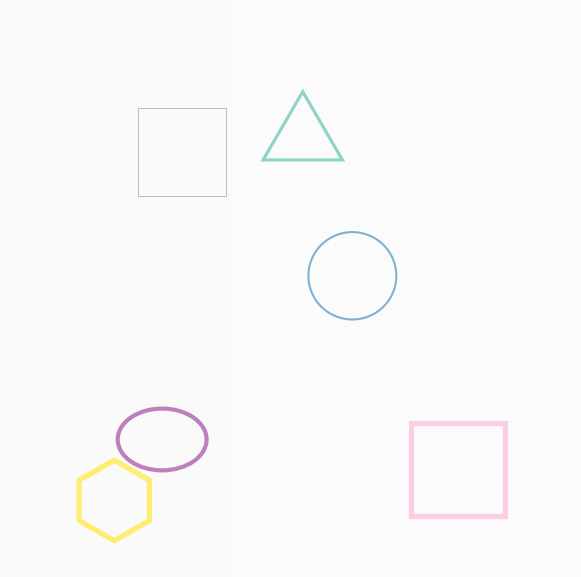[{"shape": "triangle", "thickness": 1.5, "radius": 0.39, "center": [0.521, 0.762]}, {"shape": "square", "thickness": 0.5, "radius": 0.38, "center": [0.313, 0.736]}, {"shape": "circle", "thickness": 1, "radius": 0.38, "center": [0.606, 0.522]}, {"shape": "square", "thickness": 2.5, "radius": 0.4, "center": [0.788, 0.187]}, {"shape": "oval", "thickness": 2, "radius": 0.38, "center": [0.279, 0.238]}, {"shape": "hexagon", "thickness": 2.5, "radius": 0.35, "center": [0.197, 0.133]}]